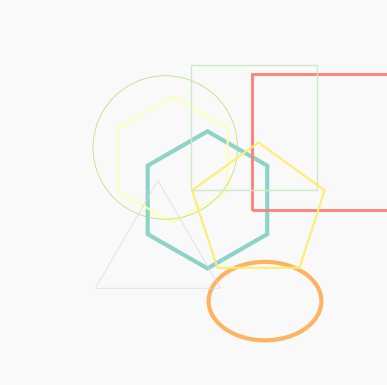[{"shape": "hexagon", "thickness": 3, "radius": 0.89, "center": [0.535, 0.481]}, {"shape": "hexagon", "thickness": 1.5, "radius": 0.82, "center": [0.446, 0.585]}, {"shape": "square", "thickness": 2, "radius": 0.88, "center": [0.827, 0.63]}, {"shape": "oval", "thickness": 3, "radius": 0.73, "center": [0.684, 0.218]}, {"shape": "circle", "thickness": 0.5, "radius": 0.93, "center": [0.427, 0.617]}, {"shape": "triangle", "thickness": 0.5, "radius": 0.93, "center": [0.407, 0.345]}, {"shape": "square", "thickness": 1, "radius": 0.81, "center": [0.656, 0.67]}, {"shape": "pentagon", "thickness": 1.5, "radius": 0.9, "center": [0.667, 0.45]}]